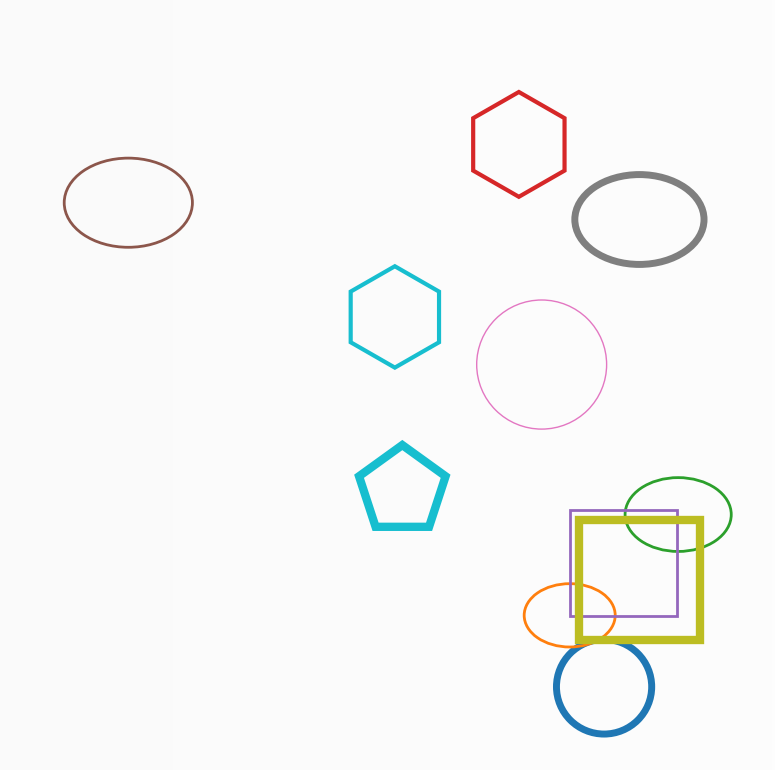[{"shape": "circle", "thickness": 2.5, "radius": 0.31, "center": [0.779, 0.108]}, {"shape": "oval", "thickness": 1, "radius": 0.29, "center": [0.735, 0.201]}, {"shape": "oval", "thickness": 1, "radius": 0.34, "center": [0.875, 0.332]}, {"shape": "hexagon", "thickness": 1.5, "radius": 0.34, "center": [0.669, 0.812]}, {"shape": "square", "thickness": 1, "radius": 0.34, "center": [0.804, 0.269]}, {"shape": "oval", "thickness": 1, "radius": 0.41, "center": [0.166, 0.737]}, {"shape": "circle", "thickness": 0.5, "radius": 0.42, "center": [0.699, 0.527]}, {"shape": "oval", "thickness": 2.5, "radius": 0.42, "center": [0.825, 0.715]}, {"shape": "square", "thickness": 3, "radius": 0.39, "center": [0.825, 0.247]}, {"shape": "hexagon", "thickness": 1.5, "radius": 0.33, "center": [0.509, 0.588]}, {"shape": "pentagon", "thickness": 3, "radius": 0.29, "center": [0.519, 0.363]}]